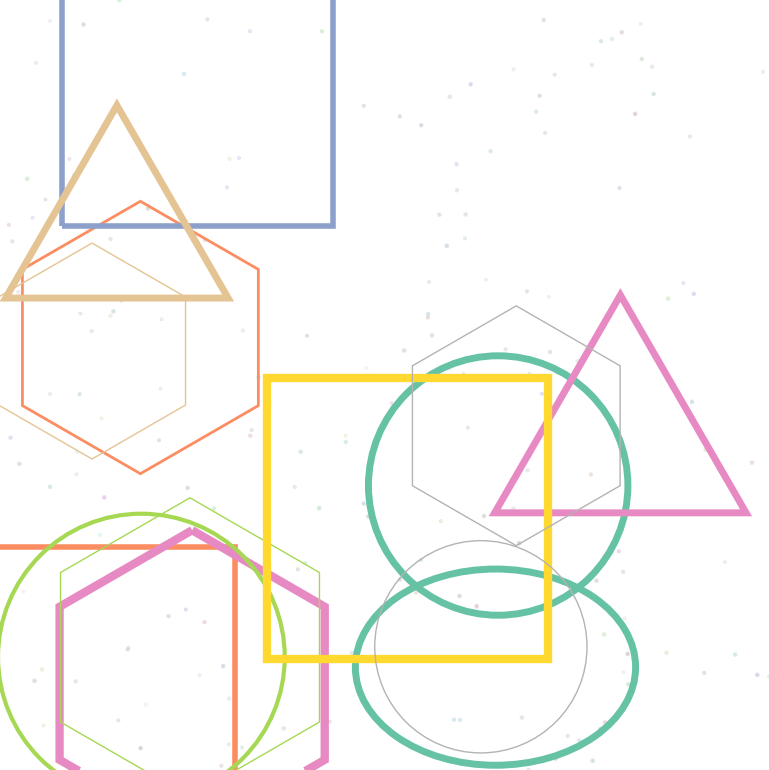[{"shape": "oval", "thickness": 2.5, "radius": 0.91, "center": [0.643, 0.134]}, {"shape": "circle", "thickness": 2.5, "radius": 0.84, "center": [0.647, 0.369]}, {"shape": "hexagon", "thickness": 1, "radius": 0.88, "center": [0.182, 0.562]}, {"shape": "square", "thickness": 2, "radius": 0.87, "center": [0.131, 0.115]}, {"shape": "square", "thickness": 2, "radius": 0.88, "center": [0.256, 0.883]}, {"shape": "hexagon", "thickness": 3, "radius": 0.99, "center": [0.25, 0.113]}, {"shape": "triangle", "thickness": 2.5, "radius": 0.94, "center": [0.806, 0.428]}, {"shape": "circle", "thickness": 1.5, "radius": 0.93, "center": [0.184, 0.147]}, {"shape": "hexagon", "thickness": 0.5, "radius": 0.97, "center": [0.247, 0.159]}, {"shape": "square", "thickness": 3, "radius": 0.91, "center": [0.529, 0.327]}, {"shape": "triangle", "thickness": 2.5, "radius": 0.83, "center": [0.152, 0.696]}, {"shape": "hexagon", "thickness": 0.5, "radius": 0.7, "center": [0.12, 0.544]}, {"shape": "circle", "thickness": 0.5, "radius": 0.69, "center": [0.625, 0.16]}, {"shape": "hexagon", "thickness": 0.5, "radius": 0.78, "center": [0.67, 0.447]}]